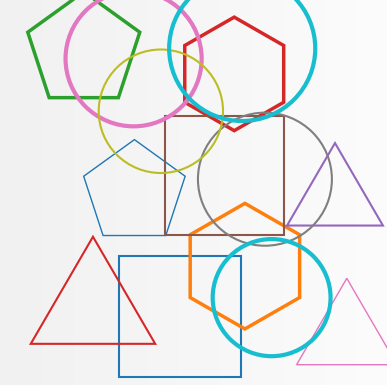[{"shape": "pentagon", "thickness": 1, "radius": 0.69, "center": [0.347, 0.5]}, {"shape": "square", "thickness": 1.5, "radius": 0.78, "center": [0.465, 0.179]}, {"shape": "hexagon", "thickness": 2.5, "radius": 0.82, "center": [0.632, 0.309]}, {"shape": "pentagon", "thickness": 2.5, "radius": 0.76, "center": [0.216, 0.869]}, {"shape": "triangle", "thickness": 1.5, "radius": 0.93, "center": [0.24, 0.2]}, {"shape": "hexagon", "thickness": 2.5, "radius": 0.74, "center": [0.604, 0.808]}, {"shape": "triangle", "thickness": 1.5, "radius": 0.71, "center": [0.864, 0.486]}, {"shape": "square", "thickness": 1.5, "radius": 0.77, "center": [0.58, 0.544]}, {"shape": "circle", "thickness": 3, "radius": 0.88, "center": [0.345, 0.847]}, {"shape": "triangle", "thickness": 1, "radius": 0.75, "center": [0.895, 0.127]}, {"shape": "circle", "thickness": 1.5, "radius": 0.86, "center": [0.684, 0.535]}, {"shape": "circle", "thickness": 1.5, "radius": 0.8, "center": [0.415, 0.711]}, {"shape": "circle", "thickness": 3, "radius": 0.76, "center": [0.701, 0.227]}, {"shape": "circle", "thickness": 3, "radius": 0.94, "center": [0.625, 0.874]}]